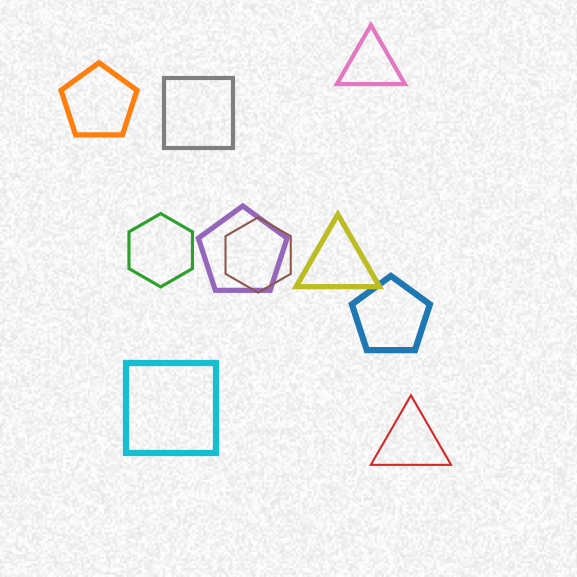[{"shape": "pentagon", "thickness": 3, "radius": 0.35, "center": [0.677, 0.45]}, {"shape": "pentagon", "thickness": 2.5, "radius": 0.35, "center": [0.171, 0.821]}, {"shape": "hexagon", "thickness": 1.5, "radius": 0.32, "center": [0.278, 0.566]}, {"shape": "triangle", "thickness": 1, "radius": 0.4, "center": [0.712, 0.234]}, {"shape": "pentagon", "thickness": 2.5, "radius": 0.4, "center": [0.42, 0.562]}, {"shape": "hexagon", "thickness": 1, "radius": 0.33, "center": [0.447, 0.558]}, {"shape": "triangle", "thickness": 2, "radius": 0.34, "center": [0.642, 0.888]}, {"shape": "square", "thickness": 2, "radius": 0.3, "center": [0.344, 0.804]}, {"shape": "triangle", "thickness": 2.5, "radius": 0.42, "center": [0.585, 0.544]}, {"shape": "square", "thickness": 3, "radius": 0.39, "center": [0.296, 0.293]}]